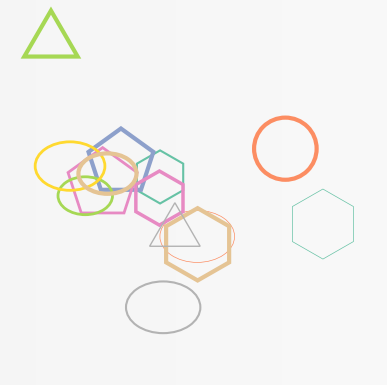[{"shape": "hexagon", "thickness": 0.5, "radius": 0.45, "center": [0.833, 0.418]}, {"shape": "hexagon", "thickness": 1.5, "radius": 0.34, "center": [0.413, 0.54]}, {"shape": "oval", "thickness": 0.5, "radius": 0.48, "center": [0.509, 0.386]}, {"shape": "circle", "thickness": 3, "radius": 0.4, "center": [0.736, 0.614]}, {"shape": "pentagon", "thickness": 3, "radius": 0.44, "center": [0.312, 0.578]}, {"shape": "pentagon", "thickness": 2, "radius": 0.47, "center": [0.265, 0.523]}, {"shape": "hexagon", "thickness": 2.5, "radius": 0.35, "center": [0.411, 0.485]}, {"shape": "oval", "thickness": 2, "radius": 0.35, "center": [0.22, 0.492]}, {"shape": "triangle", "thickness": 3, "radius": 0.4, "center": [0.132, 0.893]}, {"shape": "oval", "thickness": 2, "radius": 0.45, "center": [0.181, 0.569]}, {"shape": "oval", "thickness": 3, "radius": 0.37, "center": [0.277, 0.549]}, {"shape": "hexagon", "thickness": 3, "radius": 0.47, "center": [0.51, 0.365]}, {"shape": "triangle", "thickness": 1, "radius": 0.38, "center": [0.451, 0.398]}, {"shape": "oval", "thickness": 1.5, "radius": 0.48, "center": [0.421, 0.202]}]